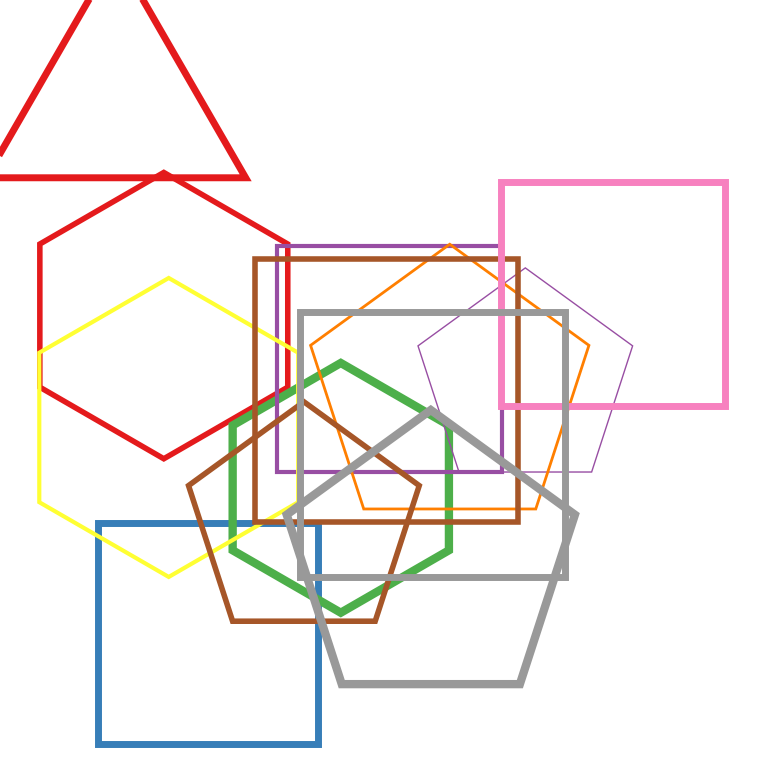[{"shape": "hexagon", "thickness": 2, "radius": 0.93, "center": [0.213, 0.59]}, {"shape": "triangle", "thickness": 2.5, "radius": 0.97, "center": [0.15, 0.866]}, {"shape": "square", "thickness": 2.5, "radius": 0.72, "center": [0.271, 0.177]}, {"shape": "hexagon", "thickness": 3, "radius": 0.81, "center": [0.443, 0.366]}, {"shape": "pentagon", "thickness": 0.5, "radius": 0.73, "center": [0.682, 0.506]}, {"shape": "square", "thickness": 1.5, "radius": 0.73, "center": [0.506, 0.534]}, {"shape": "pentagon", "thickness": 1, "radius": 0.95, "center": [0.584, 0.493]}, {"shape": "hexagon", "thickness": 1.5, "radius": 0.97, "center": [0.219, 0.445]}, {"shape": "square", "thickness": 2, "radius": 0.85, "center": [0.502, 0.493]}, {"shape": "pentagon", "thickness": 2, "radius": 0.79, "center": [0.395, 0.321]}, {"shape": "square", "thickness": 2.5, "radius": 0.73, "center": [0.796, 0.618]}, {"shape": "pentagon", "thickness": 3, "radius": 0.98, "center": [0.559, 0.271]}, {"shape": "square", "thickness": 2.5, "radius": 0.86, "center": [0.562, 0.422]}]